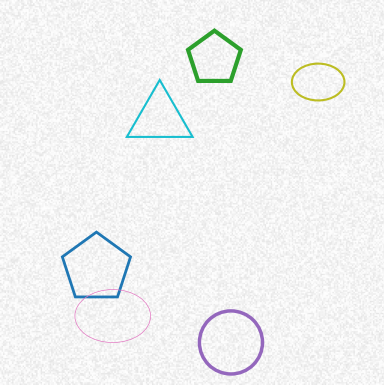[{"shape": "pentagon", "thickness": 2, "radius": 0.47, "center": [0.251, 0.304]}, {"shape": "pentagon", "thickness": 3, "radius": 0.36, "center": [0.557, 0.848]}, {"shape": "circle", "thickness": 2.5, "radius": 0.41, "center": [0.6, 0.111]}, {"shape": "oval", "thickness": 0.5, "radius": 0.49, "center": [0.293, 0.179]}, {"shape": "oval", "thickness": 1.5, "radius": 0.34, "center": [0.826, 0.787]}, {"shape": "triangle", "thickness": 1.5, "radius": 0.49, "center": [0.415, 0.694]}]